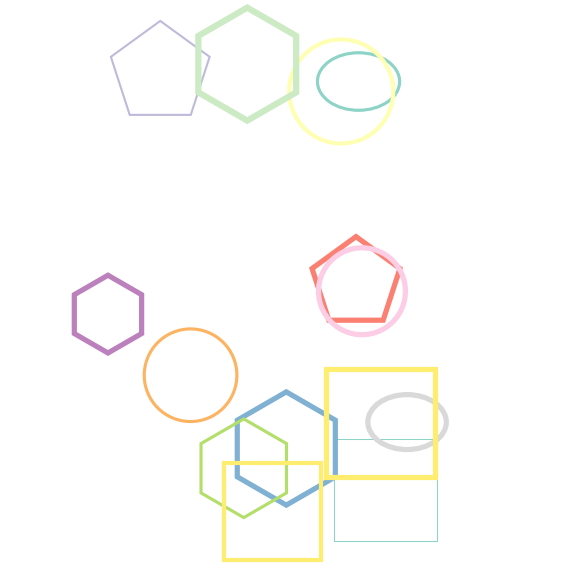[{"shape": "square", "thickness": 0.5, "radius": 0.44, "center": [0.667, 0.151]}, {"shape": "oval", "thickness": 1.5, "radius": 0.36, "center": [0.621, 0.858]}, {"shape": "circle", "thickness": 2, "radius": 0.45, "center": [0.591, 0.841]}, {"shape": "pentagon", "thickness": 1, "radius": 0.45, "center": [0.277, 0.873]}, {"shape": "pentagon", "thickness": 2.5, "radius": 0.4, "center": [0.616, 0.509]}, {"shape": "hexagon", "thickness": 2.5, "radius": 0.49, "center": [0.496, 0.222]}, {"shape": "circle", "thickness": 1.5, "radius": 0.4, "center": [0.33, 0.349]}, {"shape": "hexagon", "thickness": 1.5, "radius": 0.43, "center": [0.422, 0.188]}, {"shape": "circle", "thickness": 2.5, "radius": 0.38, "center": [0.627, 0.495]}, {"shape": "oval", "thickness": 2.5, "radius": 0.34, "center": [0.705, 0.268]}, {"shape": "hexagon", "thickness": 2.5, "radius": 0.34, "center": [0.187, 0.455]}, {"shape": "hexagon", "thickness": 3, "radius": 0.49, "center": [0.428, 0.888]}, {"shape": "square", "thickness": 2, "radius": 0.42, "center": [0.472, 0.114]}, {"shape": "square", "thickness": 2.5, "radius": 0.47, "center": [0.659, 0.267]}]